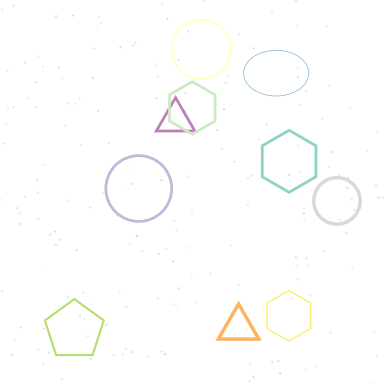[{"shape": "hexagon", "thickness": 2, "radius": 0.4, "center": [0.751, 0.581]}, {"shape": "circle", "thickness": 1, "radius": 0.38, "center": [0.523, 0.872]}, {"shape": "circle", "thickness": 2, "radius": 0.43, "center": [0.36, 0.51]}, {"shape": "oval", "thickness": 0.5, "radius": 0.42, "center": [0.717, 0.81]}, {"shape": "triangle", "thickness": 2.5, "radius": 0.3, "center": [0.62, 0.15]}, {"shape": "pentagon", "thickness": 1.5, "radius": 0.4, "center": [0.193, 0.143]}, {"shape": "circle", "thickness": 2.5, "radius": 0.3, "center": [0.875, 0.478]}, {"shape": "triangle", "thickness": 2, "radius": 0.29, "center": [0.456, 0.689]}, {"shape": "hexagon", "thickness": 2, "radius": 0.34, "center": [0.499, 0.72]}, {"shape": "hexagon", "thickness": 1, "radius": 0.33, "center": [0.75, 0.18]}]